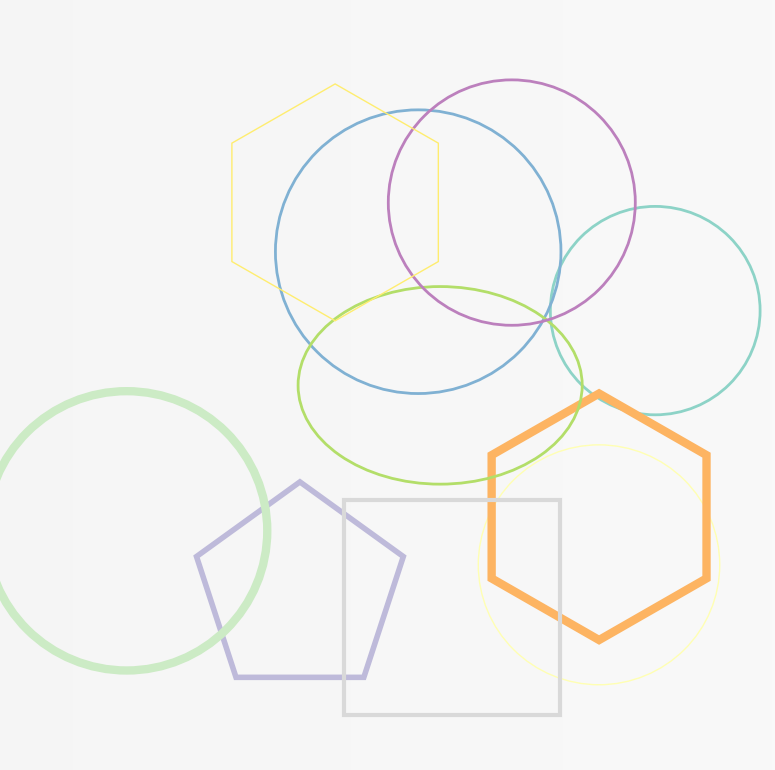[{"shape": "circle", "thickness": 1, "radius": 0.68, "center": [0.845, 0.597]}, {"shape": "circle", "thickness": 0.5, "radius": 0.78, "center": [0.773, 0.266]}, {"shape": "pentagon", "thickness": 2, "radius": 0.7, "center": [0.387, 0.234]}, {"shape": "circle", "thickness": 1, "radius": 0.92, "center": [0.54, 0.673]}, {"shape": "hexagon", "thickness": 3, "radius": 0.8, "center": [0.773, 0.329]}, {"shape": "oval", "thickness": 1, "radius": 0.92, "center": [0.568, 0.5]}, {"shape": "square", "thickness": 1.5, "radius": 0.7, "center": [0.584, 0.211]}, {"shape": "circle", "thickness": 1, "radius": 0.8, "center": [0.66, 0.737]}, {"shape": "circle", "thickness": 3, "radius": 0.91, "center": [0.163, 0.311]}, {"shape": "hexagon", "thickness": 0.5, "radius": 0.77, "center": [0.432, 0.737]}]